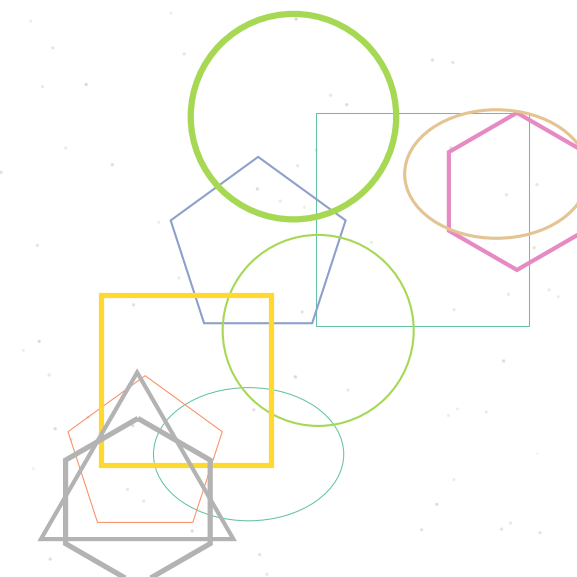[{"shape": "square", "thickness": 0.5, "radius": 0.92, "center": [0.732, 0.619]}, {"shape": "oval", "thickness": 0.5, "radius": 0.82, "center": [0.43, 0.213]}, {"shape": "pentagon", "thickness": 0.5, "radius": 0.7, "center": [0.251, 0.208]}, {"shape": "pentagon", "thickness": 1, "radius": 0.8, "center": [0.447, 0.568]}, {"shape": "hexagon", "thickness": 2, "radius": 0.68, "center": [0.895, 0.668]}, {"shape": "circle", "thickness": 1, "radius": 0.83, "center": [0.551, 0.427]}, {"shape": "circle", "thickness": 3, "radius": 0.89, "center": [0.508, 0.797]}, {"shape": "square", "thickness": 2.5, "radius": 0.74, "center": [0.322, 0.341]}, {"shape": "oval", "thickness": 1.5, "radius": 0.79, "center": [0.86, 0.698]}, {"shape": "hexagon", "thickness": 2.5, "radius": 0.72, "center": [0.239, 0.13]}, {"shape": "triangle", "thickness": 2, "radius": 0.96, "center": [0.237, 0.162]}]